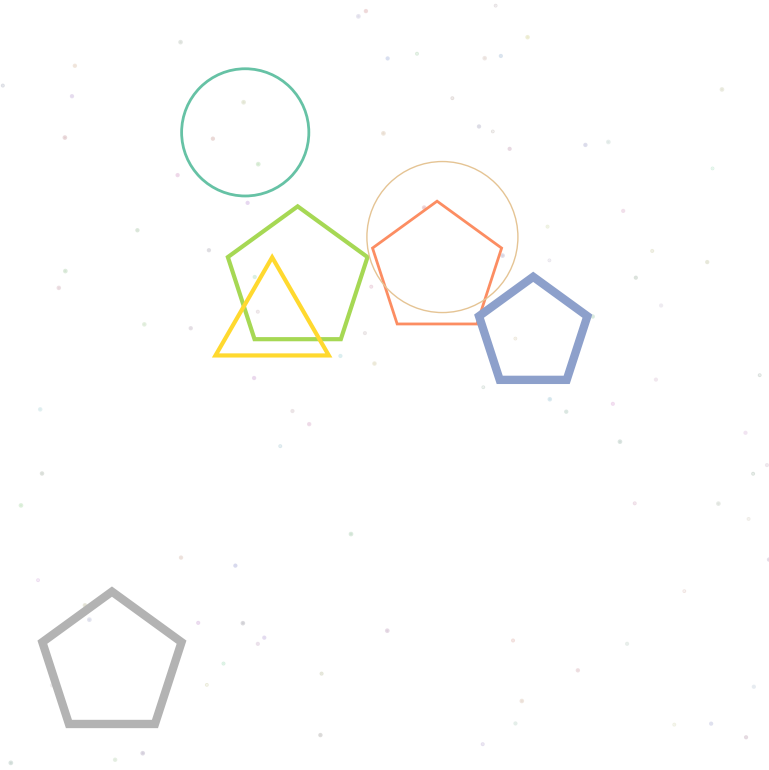[{"shape": "circle", "thickness": 1, "radius": 0.41, "center": [0.318, 0.828]}, {"shape": "pentagon", "thickness": 1, "radius": 0.44, "center": [0.568, 0.651]}, {"shape": "pentagon", "thickness": 3, "radius": 0.37, "center": [0.692, 0.567]}, {"shape": "pentagon", "thickness": 1.5, "radius": 0.48, "center": [0.387, 0.637]}, {"shape": "triangle", "thickness": 1.5, "radius": 0.42, "center": [0.353, 0.581]}, {"shape": "circle", "thickness": 0.5, "radius": 0.49, "center": [0.575, 0.692]}, {"shape": "pentagon", "thickness": 3, "radius": 0.48, "center": [0.145, 0.137]}]